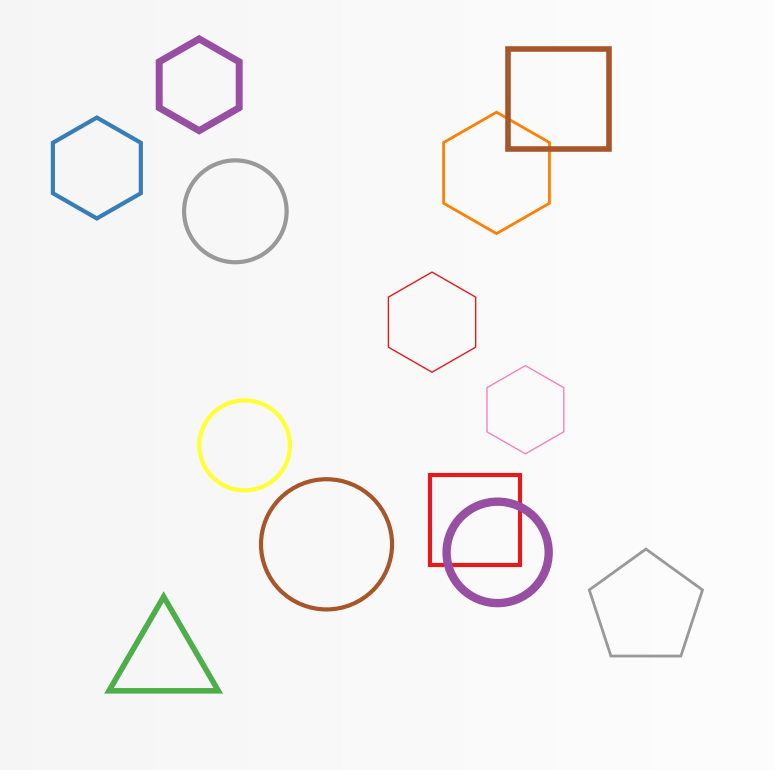[{"shape": "hexagon", "thickness": 0.5, "radius": 0.33, "center": [0.557, 0.582]}, {"shape": "square", "thickness": 1.5, "radius": 0.29, "center": [0.613, 0.324]}, {"shape": "hexagon", "thickness": 1.5, "radius": 0.33, "center": [0.125, 0.782]}, {"shape": "triangle", "thickness": 2, "radius": 0.41, "center": [0.211, 0.144]}, {"shape": "hexagon", "thickness": 2.5, "radius": 0.3, "center": [0.257, 0.89]}, {"shape": "circle", "thickness": 3, "radius": 0.33, "center": [0.642, 0.283]}, {"shape": "hexagon", "thickness": 1, "radius": 0.39, "center": [0.641, 0.775]}, {"shape": "circle", "thickness": 1.5, "radius": 0.29, "center": [0.316, 0.422]}, {"shape": "circle", "thickness": 1.5, "radius": 0.42, "center": [0.421, 0.293]}, {"shape": "square", "thickness": 2, "radius": 0.32, "center": [0.721, 0.872]}, {"shape": "hexagon", "thickness": 0.5, "radius": 0.29, "center": [0.678, 0.468]}, {"shape": "circle", "thickness": 1.5, "radius": 0.33, "center": [0.304, 0.726]}, {"shape": "pentagon", "thickness": 1, "radius": 0.38, "center": [0.833, 0.21]}]